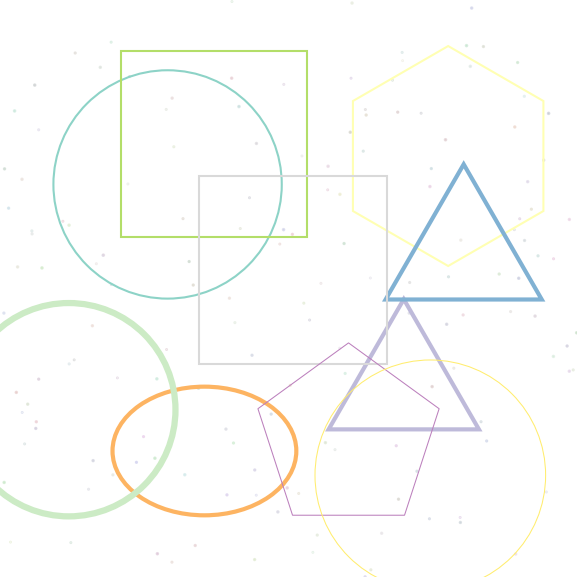[{"shape": "circle", "thickness": 1, "radius": 0.99, "center": [0.29, 0.68]}, {"shape": "hexagon", "thickness": 1, "radius": 0.95, "center": [0.776, 0.729]}, {"shape": "triangle", "thickness": 2, "radius": 0.75, "center": [0.699, 0.331]}, {"shape": "triangle", "thickness": 2, "radius": 0.78, "center": [0.803, 0.559]}, {"shape": "oval", "thickness": 2, "radius": 0.8, "center": [0.354, 0.218]}, {"shape": "square", "thickness": 1, "radius": 0.81, "center": [0.371, 0.75]}, {"shape": "square", "thickness": 1, "radius": 0.81, "center": [0.507, 0.531]}, {"shape": "pentagon", "thickness": 0.5, "radius": 0.82, "center": [0.604, 0.24]}, {"shape": "circle", "thickness": 3, "radius": 0.92, "center": [0.119, 0.29]}, {"shape": "circle", "thickness": 0.5, "radius": 1.0, "center": [0.745, 0.176]}]